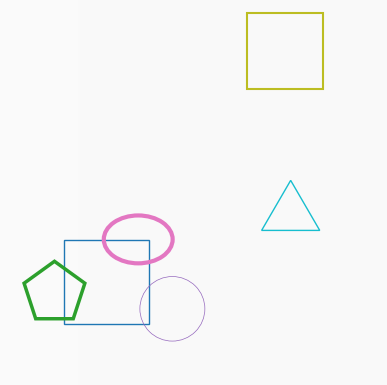[{"shape": "square", "thickness": 1, "radius": 0.54, "center": [0.275, 0.268]}, {"shape": "pentagon", "thickness": 2.5, "radius": 0.41, "center": [0.141, 0.239]}, {"shape": "circle", "thickness": 0.5, "radius": 0.42, "center": [0.445, 0.198]}, {"shape": "oval", "thickness": 3, "radius": 0.44, "center": [0.357, 0.378]}, {"shape": "square", "thickness": 1.5, "radius": 0.49, "center": [0.736, 0.869]}, {"shape": "triangle", "thickness": 1, "radius": 0.43, "center": [0.75, 0.445]}]